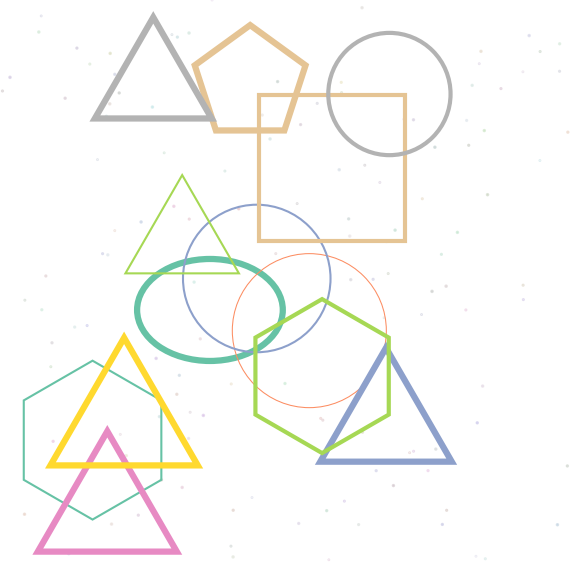[{"shape": "hexagon", "thickness": 1, "radius": 0.69, "center": [0.16, 0.237]}, {"shape": "oval", "thickness": 3, "radius": 0.63, "center": [0.364, 0.462]}, {"shape": "circle", "thickness": 0.5, "radius": 0.67, "center": [0.536, 0.427]}, {"shape": "triangle", "thickness": 3, "radius": 0.66, "center": [0.668, 0.265]}, {"shape": "circle", "thickness": 1, "radius": 0.64, "center": [0.445, 0.517]}, {"shape": "triangle", "thickness": 3, "radius": 0.69, "center": [0.186, 0.113]}, {"shape": "hexagon", "thickness": 2, "radius": 0.67, "center": [0.558, 0.348]}, {"shape": "triangle", "thickness": 1, "radius": 0.57, "center": [0.315, 0.583]}, {"shape": "triangle", "thickness": 3, "radius": 0.74, "center": [0.215, 0.267]}, {"shape": "square", "thickness": 2, "radius": 0.63, "center": [0.575, 0.708]}, {"shape": "pentagon", "thickness": 3, "radius": 0.5, "center": [0.433, 0.855]}, {"shape": "triangle", "thickness": 3, "radius": 0.58, "center": [0.265, 0.852]}, {"shape": "circle", "thickness": 2, "radius": 0.53, "center": [0.674, 0.836]}]